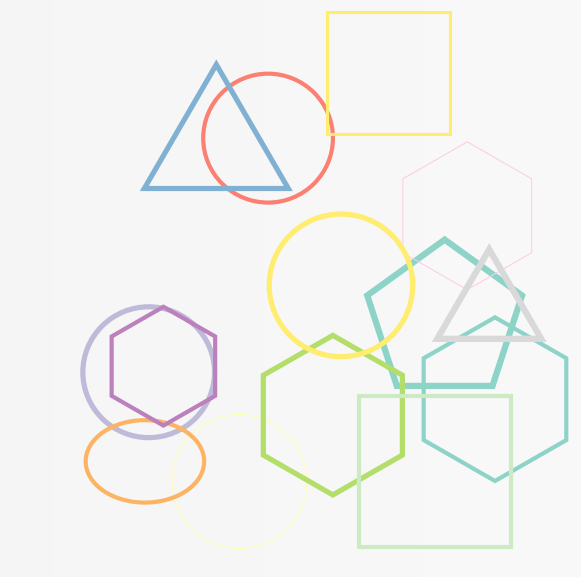[{"shape": "pentagon", "thickness": 3, "radius": 0.7, "center": [0.765, 0.444]}, {"shape": "hexagon", "thickness": 2, "radius": 0.71, "center": [0.852, 0.308]}, {"shape": "circle", "thickness": 0.5, "radius": 0.58, "center": [0.412, 0.165]}, {"shape": "circle", "thickness": 2.5, "radius": 0.57, "center": [0.256, 0.355]}, {"shape": "circle", "thickness": 2, "radius": 0.56, "center": [0.461, 0.76]}, {"shape": "triangle", "thickness": 2.5, "radius": 0.72, "center": [0.372, 0.744]}, {"shape": "oval", "thickness": 2, "radius": 0.51, "center": [0.249, 0.2]}, {"shape": "hexagon", "thickness": 2.5, "radius": 0.69, "center": [0.573, 0.28]}, {"shape": "hexagon", "thickness": 0.5, "radius": 0.64, "center": [0.804, 0.625]}, {"shape": "triangle", "thickness": 3, "radius": 0.52, "center": [0.842, 0.464]}, {"shape": "hexagon", "thickness": 2, "radius": 0.51, "center": [0.281, 0.365]}, {"shape": "square", "thickness": 2, "radius": 0.65, "center": [0.748, 0.183]}, {"shape": "circle", "thickness": 2.5, "radius": 0.62, "center": [0.587, 0.505]}, {"shape": "square", "thickness": 1.5, "radius": 0.53, "center": [0.668, 0.873]}]